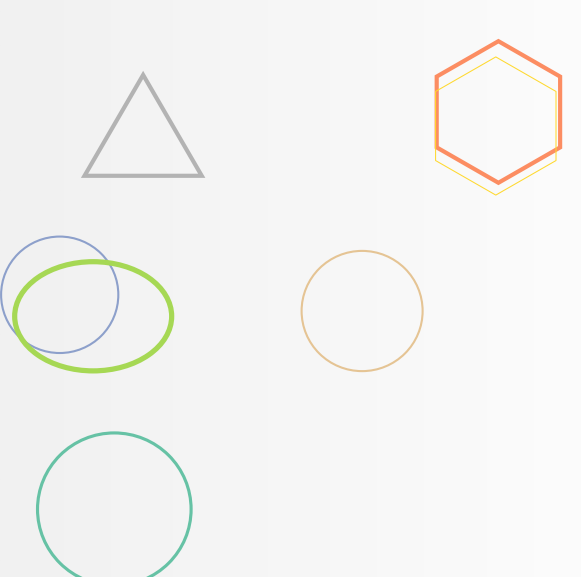[{"shape": "circle", "thickness": 1.5, "radius": 0.66, "center": [0.197, 0.117]}, {"shape": "hexagon", "thickness": 2, "radius": 0.61, "center": [0.857, 0.805]}, {"shape": "circle", "thickness": 1, "radius": 0.5, "center": [0.103, 0.489]}, {"shape": "oval", "thickness": 2.5, "radius": 0.68, "center": [0.16, 0.451]}, {"shape": "hexagon", "thickness": 0.5, "radius": 0.6, "center": [0.853, 0.781]}, {"shape": "circle", "thickness": 1, "radius": 0.52, "center": [0.623, 0.461]}, {"shape": "triangle", "thickness": 2, "radius": 0.58, "center": [0.246, 0.753]}]